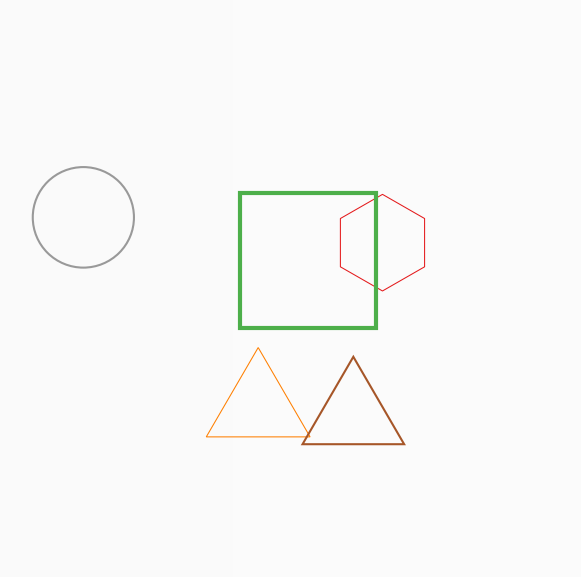[{"shape": "hexagon", "thickness": 0.5, "radius": 0.42, "center": [0.658, 0.579]}, {"shape": "square", "thickness": 2, "radius": 0.58, "center": [0.529, 0.548]}, {"shape": "triangle", "thickness": 0.5, "radius": 0.52, "center": [0.444, 0.294]}, {"shape": "triangle", "thickness": 1, "radius": 0.5, "center": [0.608, 0.28]}, {"shape": "circle", "thickness": 1, "radius": 0.44, "center": [0.143, 0.623]}]